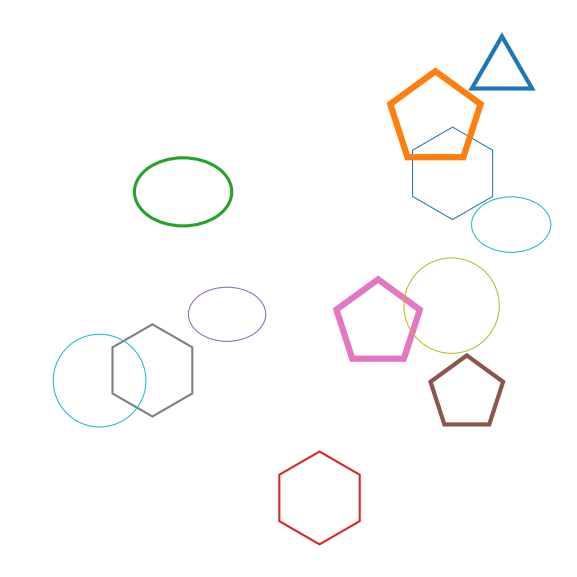[{"shape": "hexagon", "thickness": 0.5, "radius": 0.4, "center": [0.784, 0.699]}, {"shape": "triangle", "thickness": 2, "radius": 0.3, "center": [0.869, 0.876]}, {"shape": "pentagon", "thickness": 3, "radius": 0.41, "center": [0.754, 0.793]}, {"shape": "oval", "thickness": 1.5, "radius": 0.42, "center": [0.317, 0.667]}, {"shape": "hexagon", "thickness": 1, "radius": 0.4, "center": [0.553, 0.137]}, {"shape": "oval", "thickness": 0.5, "radius": 0.33, "center": [0.393, 0.455]}, {"shape": "pentagon", "thickness": 2, "radius": 0.33, "center": [0.808, 0.318]}, {"shape": "pentagon", "thickness": 3, "radius": 0.38, "center": [0.655, 0.439]}, {"shape": "hexagon", "thickness": 1, "radius": 0.4, "center": [0.264, 0.358]}, {"shape": "circle", "thickness": 0.5, "radius": 0.41, "center": [0.782, 0.47]}, {"shape": "oval", "thickness": 0.5, "radius": 0.34, "center": [0.885, 0.61]}, {"shape": "circle", "thickness": 0.5, "radius": 0.4, "center": [0.172, 0.34]}]